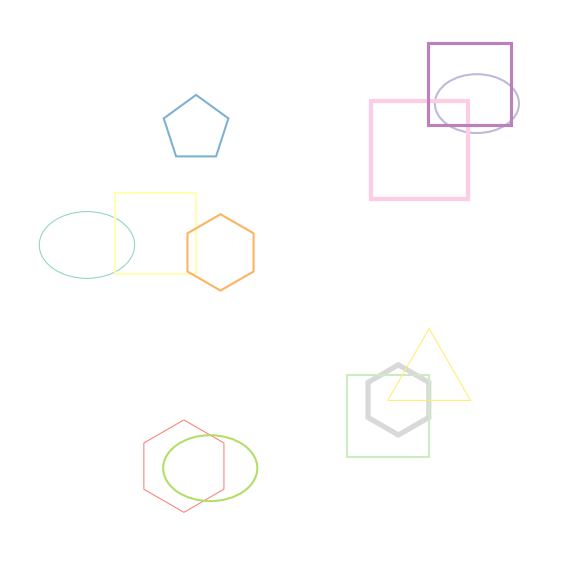[{"shape": "oval", "thickness": 0.5, "radius": 0.41, "center": [0.151, 0.575]}, {"shape": "square", "thickness": 1, "radius": 0.35, "center": [0.269, 0.595]}, {"shape": "oval", "thickness": 1, "radius": 0.36, "center": [0.826, 0.82]}, {"shape": "hexagon", "thickness": 0.5, "radius": 0.4, "center": [0.318, 0.192]}, {"shape": "pentagon", "thickness": 1, "radius": 0.29, "center": [0.34, 0.776]}, {"shape": "hexagon", "thickness": 1, "radius": 0.33, "center": [0.382, 0.562]}, {"shape": "oval", "thickness": 1, "radius": 0.41, "center": [0.364, 0.188]}, {"shape": "square", "thickness": 2, "radius": 0.42, "center": [0.726, 0.739]}, {"shape": "hexagon", "thickness": 2.5, "radius": 0.3, "center": [0.69, 0.307]}, {"shape": "square", "thickness": 1.5, "radius": 0.36, "center": [0.813, 0.854]}, {"shape": "square", "thickness": 1, "radius": 0.35, "center": [0.672, 0.278]}, {"shape": "triangle", "thickness": 0.5, "radius": 0.41, "center": [0.743, 0.347]}]